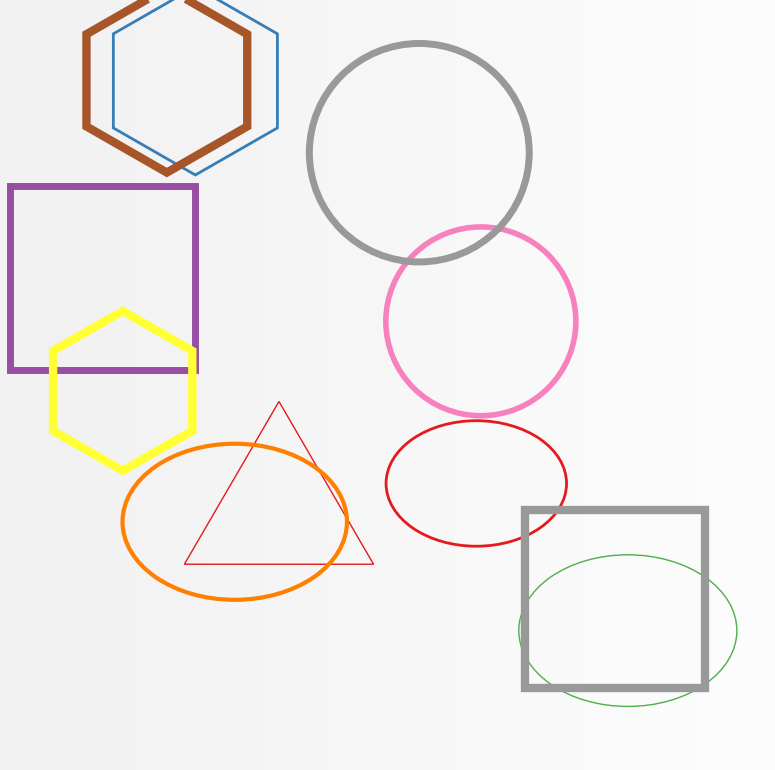[{"shape": "triangle", "thickness": 0.5, "radius": 0.7, "center": [0.36, 0.338]}, {"shape": "oval", "thickness": 1, "radius": 0.58, "center": [0.615, 0.372]}, {"shape": "hexagon", "thickness": 1, "radius": 0.61, "center": [0.252, 0.895]}, {"shape": "oval", "thickness": 0.5, "radius": 0.7, "center": [0.81, 0.181]}, {"shape": "square", "thickness": 2.5, "radius": 0.6, "center": [0.132, 0.639]}, {"shape": "oval", "thickness": 1.5, "radius": 0.72, "center": [0.303, 0.322]}, {"shape": "hexagon", "thickness": 3, "radius": 0.52, "center": [0.158, 0.492]}, {"shape": "hexagon", "thickness": 3, "radius": 0.6, "center": [0.215, 0.896]}, {"shape": "circle", "thickness": 2, "radius": 0.61, "center": [0.62, 0.583]}, {"shape": "circle", "thickness": 2.5, "radius": 0.71, "center": [0.541, 0.802]}, {"shape": "square", "thickness": 3, "radius": 0.58, "center": [0.793, 0.222]}]